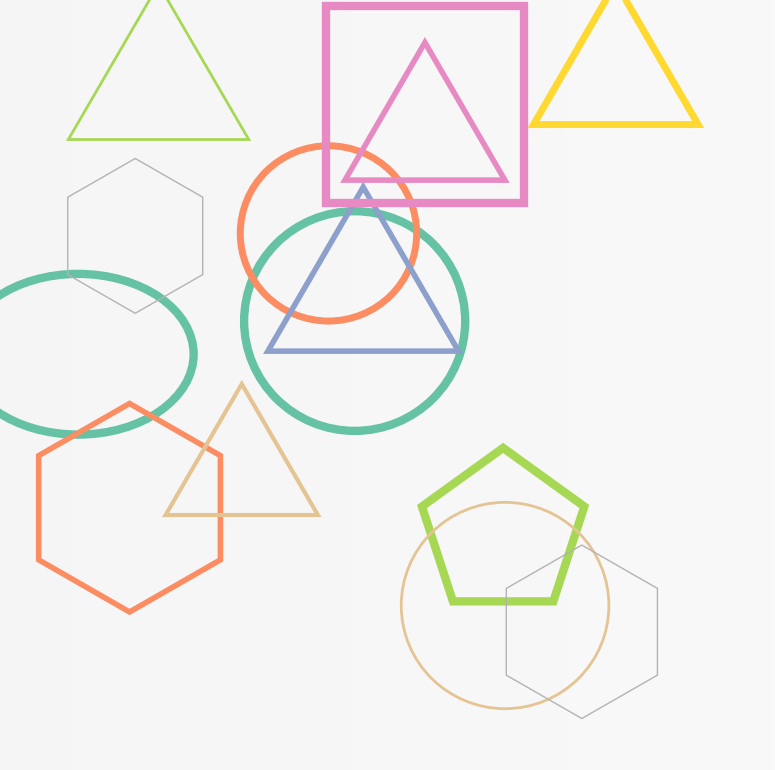[{"shape": "oval", "thickness": 3, "radius": 0.75, "center": [0.101, 0.54]}, {"shape": "circle", "thickness": 3, "radius": 0.71, "center": [0.458, 0.583]}, {"shape": "circle", "thickness": 2.5, "radius": 0.57, "center": [0.424, 0.697]}, {"shape": "hexagon", "thickness": 2, "radius": 0.68, "center": [0.167, 0.341]}, {"shape": "triangle", "thickness": 2, "radius": 0.71, "center": [0.469, 0.615]}, {"shape": "square", "thickness": 3, "radius": 0.64, "center": [0.549, 0.864]}, {"shape": "triangle", "thickness": 2, "radius": 0.6, "center": [0.548, 0.826]}, {"shape": "pentagon", "thickness": 3, "radius": 0.55, "center": [0.649, 0.308]}, {"shape": "triangle", "thickness": 1, "radius": 0.67, "center": [0.205, 0.886]}, {"shape": "triangle", "thickness": 2.5, "radius": 0.61, "center": [0.795, 0.9]}, {"shape": "triangle", "thickness": 1.5, "radius": 0.57, "center": [0.312, 0.388]}, {"shape": "circle", "thickness": 1, "radius": 0.67, "center": [0.652, 0.214]}, {"shape": "hexagon", "thickness": 0.5, "radius": 0.5, "center": [0.174, 0.694]}, {"shape": "hexagon", "thickness": 0.5, "radius": 0.56, "center": [0.751, 0.179]}]